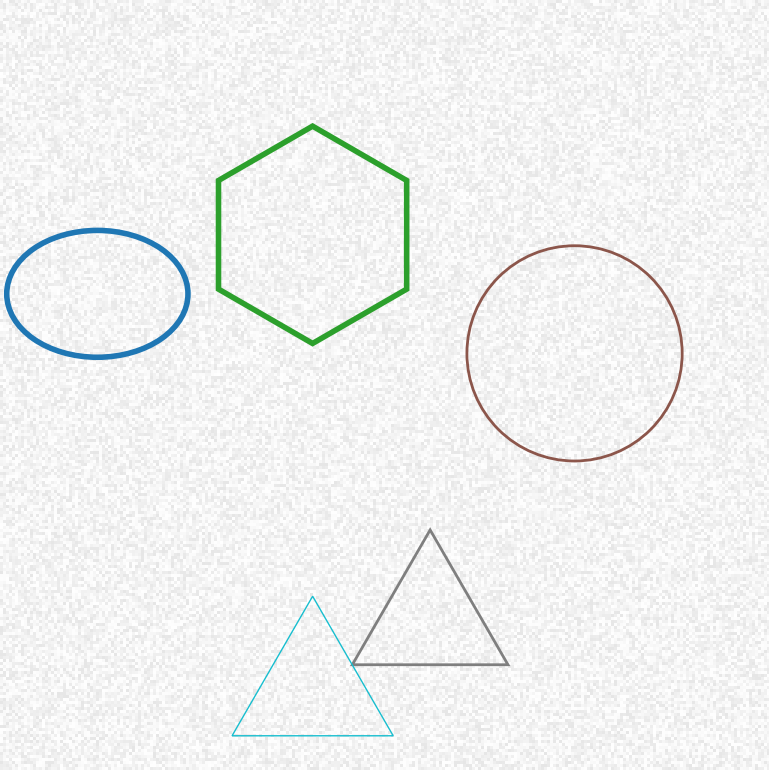[{"shape": "oval", "thickness": 2, "radius": 0.59, "center": [0.126, 0.618]}, {"shape": "hexagon", "thickness": 2, "radius": 0.71, "center": [0.406, 0.695]}, {"shape": "circle", "thickness": 1, "radius": 0.7, "center": [0.746, 0.541]}, {"shape": "triangle", "thickness": 1, "radius": 0.58, "center": [0.559, 0.195]}, {"shape": "triangle", "thickness": 0.5, "radius": 0.6, "center": [0.406, 0.105]}]